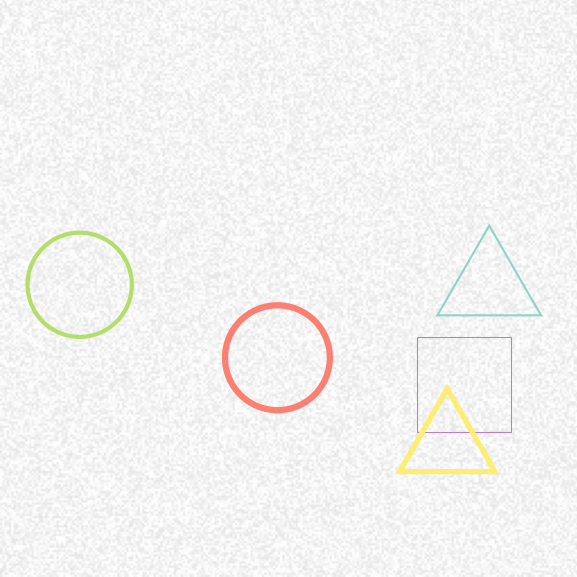[{"shape": "triangle", "thickness": 1, "radius": 0.52, "center": [0.847, 0.505]}, {"shape": "circle", "thickness": 3, "radius": 0.45, "center": [0.48, 0.38]}, {"shape": "circle", "thickness": 2, "radius": 0.45, "center": [0.138, 0.506]}, {"shape": "square", "thickness": 0.5, "radius": 0.41, "center": [0.803, 0.334]}, {"shape": "triangle", "thickness": 2.5, "radius": 0.48, "center": [0.775, 0.23]}]